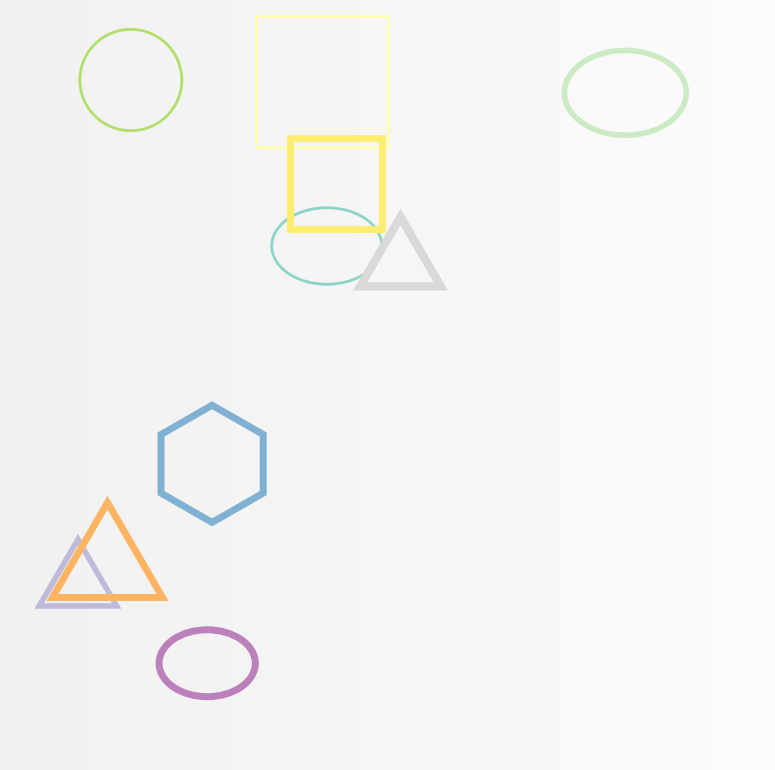[{"shape": "oval", "thickness": 1, "radius": 0.36, "center": [0.422, 0.681]}, {"shape": "square", "thickness": 1, "radius": 0.43, "center": [0.416, 0.894]}, {"shape": "triangle", "thickness": 2, "radius": 0.29, "center": [0.101, 0.242]}, {"shape": "hexagon", "thickness": 2.5, "radius": 0.38, "center": [0.274, 0.398]}, {"shape": "triangle", "thickness": 2.5, "radius": 0.41, "center": [0.139, 0.265]}, {"shape": "circle", "thickness": 1, "radius": 0.33, "center": [0.169, 0.896]}, {"shape": "triangle", "thickness": 3, "radius": 0.3, "center": [0.517, 0.658]}, {"shape": "oval", "thickness": 2.5, "radius": 0.31, "center": [0.267, 0.139]}, {"shape": "oval", "thickness": 2, "radius": 0.39, "center": [0.807, 0.879]}, {"shape": "square", "thickness": 2.5, "radius": 0.3, "center": [0.434, 0.762]}]